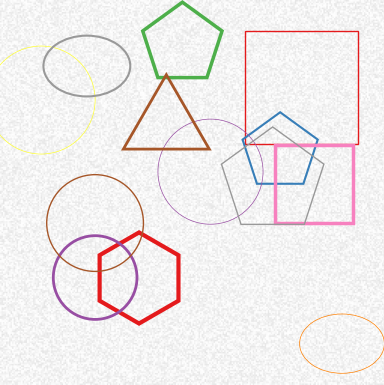[{"shape": "square", "thickness": 1, "radius": 0.73, "center": [0.782, 0.773]}, {"shape": "hexagon", "thickness": 3, "radius": 0.59, "center": [0.361, 0.278]}, {"shape": "pentagon", "thickness": 1.5, "radius": 0.51, "center": [0.728, 0.606]}, {"shape": "pentagon", "thickness": 2.5, "radius": 0.54, "center": [0.474, 0.886]}, {"shape": "circle", "thickness": 0.5, "radius": 0.68, "center": [0.547, 0.554]}, {"shape": "circle", "thickness": 2, "radius": 0.54, "center": [0.247, 0.279]}, {"shape": "oval", "thickness": 0.5, "radius": 0.55, "center": [0.888, 0.107]}, {"shape": "circle", "thickness": 0.5, "radius": 0.7, "center": [0.107, 0.74]}, {"shape": "circle", "thickness": 1, "radius": 0.63, "center": [0.247, 0.421]}, {"shape": "triangle", "thickness": 2, "radius": 0.64, "center": [0.432, 0.677]}, {"shape": "square", "thickness": 2.5, "radius": 0.5, "center": [0.816, 0.522]}, {"shape": "oval", "thickness": 1.5, "radius": 0.56, "center": [0.226, 0.828]}, {"shape": "pentagon", "thickness": 1, "radius": 0.7, "center": [0.708, 0.53]}]